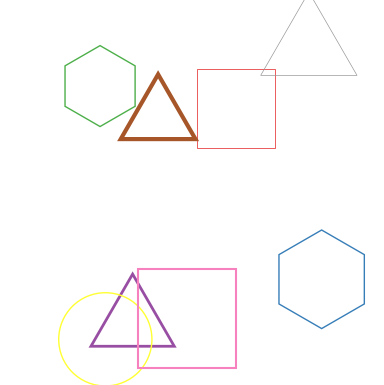[{"shape": "square", "thickness": 0.5, "radius": 0.51, "center": [0.613, 0.717]}, {"shape": "hexagon", "thickness": 1, "radius": 0.64, "center": [0.835, 0.275]}, {"shape": "hexagon", "thickness": 1, "radius": 0.53, "center": [0.26, 0.776]}, {"shape": "triangle", "thickness": 2, "radius": 0.62, "center": [0.344, 0.163]}, {"shape": "circle", "thickness": 1, "radius": 0.61, "center": [0.274, 0.119]}, {"shape": "triangle", "thickness": 3, "radius": 0.56, "center": [0.411, 0.695]}, {"shape": "square", "thickness": 1.5, "radius": 0.64, "center": [0.486, 0.173]}, {"shape": "triangle", "thickness": 0.5, "radius": 0.72, "center": [0.802, 0.876]}]